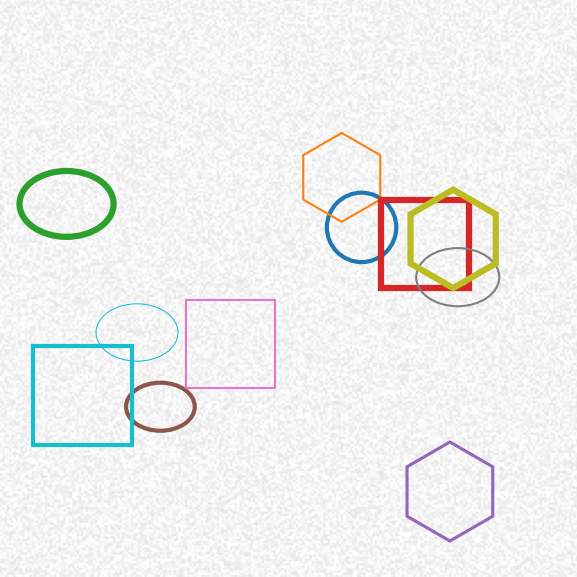[{"shape": "circle", "thickness": 2, "radius": 0.3, "center": [0.626, 0.605]}, {"shape": "hexagon", "thickness": 1, "radius": 0.38, "center": [0.592, 0.692]}, {"shape": "oval", "thickness": 3, "radius": 0.41, "center": [0.115, 0.646]}, {"shape": "square", "thickness": 3, "radius": 0.38, "center": [0.736, 0.576]}, {"shape": "hexagon", "thickness": 1.5, "radius": 0.43, "center": [0.779, 0.148]}, {"shape": "oval", "thickness": 2, "radius": 0.3, "center": [0.278, 0.295]}, {"shape": "square", "thickness": 1, "radius": 0.39, "center": [0.4, 0.403]}, {"shape": "oval", "thickness": 1, "radius": 0.36, "center": [0.793, 0.519]}, {"shape": "hexagon", "thickness": 3, "radius": 0.43, "center": [0.785, 0.586]}, {"shape": "oval", "thickness": 0.5, "radius": 0.35, "center": [0.237, 0.423]}, {"shape": "square", "thickness": 2, "radius": 0.43, "center": [0.142, 0.314]}]